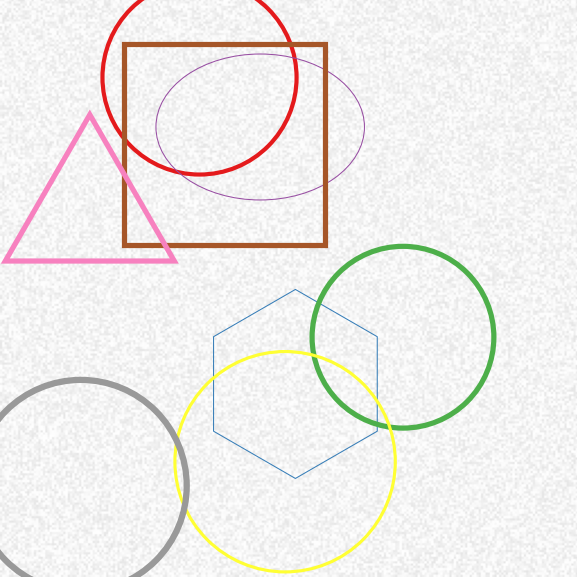[{"shape": "circle", "thickness": 2, "radius": 0.84, "center": [0.345, 0.865]}, {"shape": "hexagon", "thickness": 0.5, "radius": 0.82, "center": [0.512, 0.334]}, {"shape": "circle", "thickness": 2.5, "radius": 0.79, "center": [0.698, 0.415]}, {"shape": "oval", "thickness": 0.5, "radius": 0.9, "center": [0.451, 0.779]}, {"shape": "circle", "thickness": 1.5, "radius": 0.95, "center": [0.494, 0.2]}, {"shape": "square", "thickness": 2.5, "radius": 0.87, "center": [0.389, 0.749]}, {"shape": "triangle", "thickness": 2.5, "radius": 0.84, "center": [0.156, 0.632]}, {"shape": "circle", "thickness": 3, "radius": 0.92, "center": [0.14, 0.158]}]